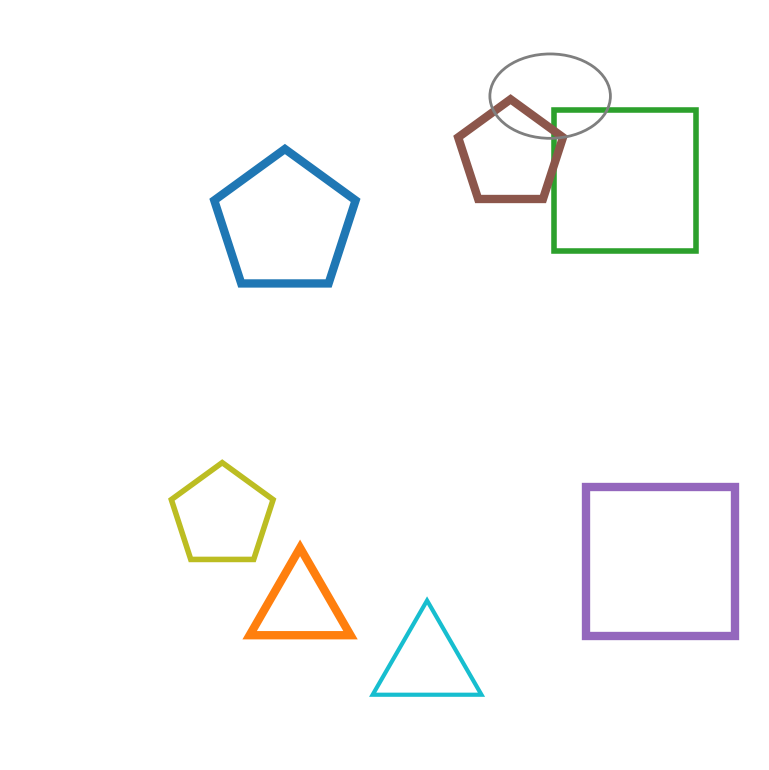[{"shape": "pentagon", "thickness": 3, "radius": 0.48, "center": [0.37, 0.71]}, {"shape": "triangle", "thickness": 3, "radius": 0.38, "center": [0.39, 0.213]}, {"shape": "square", "thickness": 2, "radius": 0.46, "center": [0.811, 0.766]}, {"shape": "square", "thickness": 3, "radius": 0.48, "center": [0.857, 0.271]}, {"shape": "pentagon", "thickness": 3, "radius": 0.36, "center": [0.663, 0.799]}, {"shape": "oval", "thickness": 1, "radius": 0.39, "center": [0.714, 0.875]}, {"shape": "pentagon", "thickness": 2, "radius": 0.35, "center": [0.289, 0.33]}, {"shape": "triangle", "thickness": 1.5, "radius": 0.41, "center": [0.555, 0.139]}]